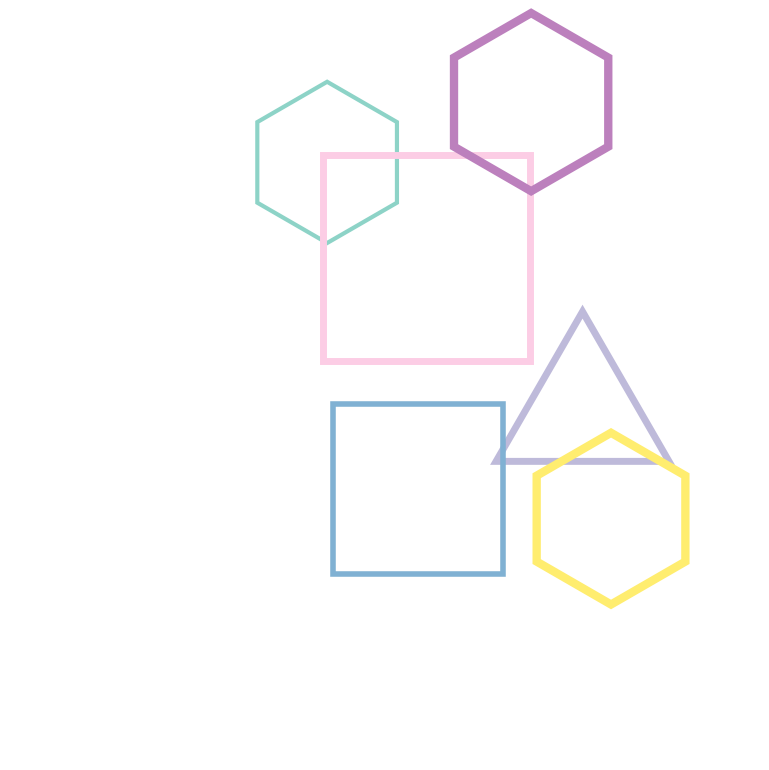[{"shape": "hexagon", "thickness": 1.5, "radius": 0.52, "center": [0.425, 0.789]}, {"shape": "triangle", "thickness": 2.5, "radius": 0.65, "center": [0.757, 0.466]}, {"shape": "square", "thickness": 2, "radius": 0.55, "center": [0.543, 0.365]}, {"shape": "square", "thickness": 2.5, "radius": 0.67, "center": [0.554, 0.665]}, {"shape": "hexagon", "thickness": 3, "radius": 0.58, "center": [0.69, 0.867]}, {"shape": "hexagon", "thickness": 3, "radius": 0.56, "center": [0.794, 0.326]}]